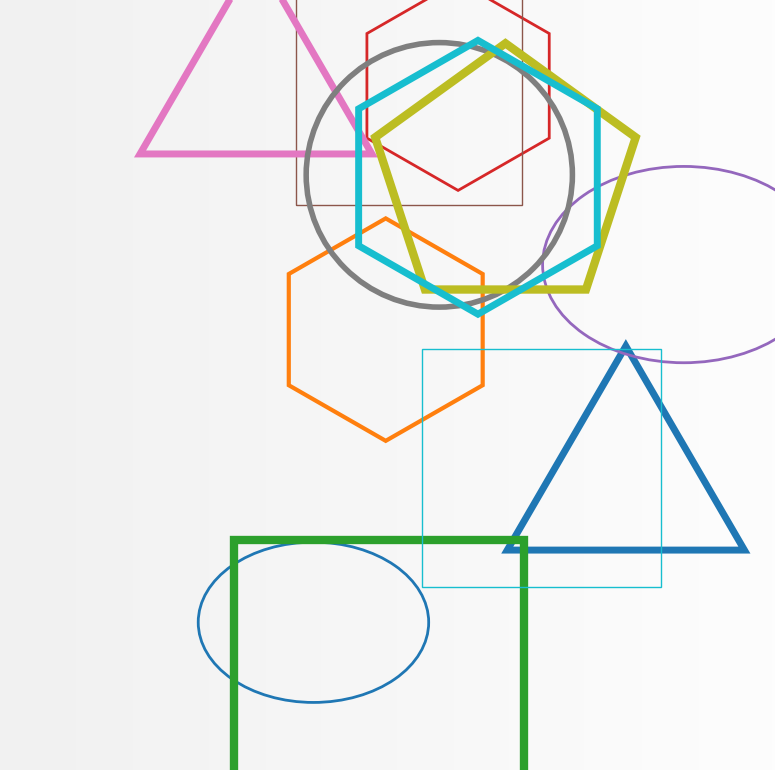[{"shape": "triangle", "thickness": 2.5, "radius": 0.88, "center": [0.808, 0.374]}, {"shape": "oval", "thickness": 1, "radius": 0.74, "center": [0.404, 0.192]}, {"shape": "hexagon", "thickness": 1.5, "radius": 0.72, "center": [0.498, 0.572]}, {"shape": "square", "thickness": 3, "radius": 0.93, "center": [0.489, 0.112]}, {"shape": "hexagon", "thickness": 1, "radius": 0.68, "center": [0.591, 0.889]}, {"shape": "oval", "thickness": 1, "radius": 0.91, "center": [0.882, 0.656]}, {"shape": "square", "thickness": 0.5, "radius": 0.73, "center": [0.528, 0.88]}, {"shape": "triangle", "thickness": 2.5, "radius": 0.86, "center": [0.33, 0.886]}, {"shape": "circle", "thickness": 2, "radius": 0.86, "center": [0.567, 0.773]}, {"shape": "pentagon", "thickness": 3, "radius": 0.88, "center": [0.652, 0.767]}, {"shape": "square", "thickness": 0.5, "radius": 0.77, "center": [0.699, 0.393]}, {"shape": "hexagon", "thickness": 2.5, "radius": 0.89, "center": [0.617, 0.77]}]